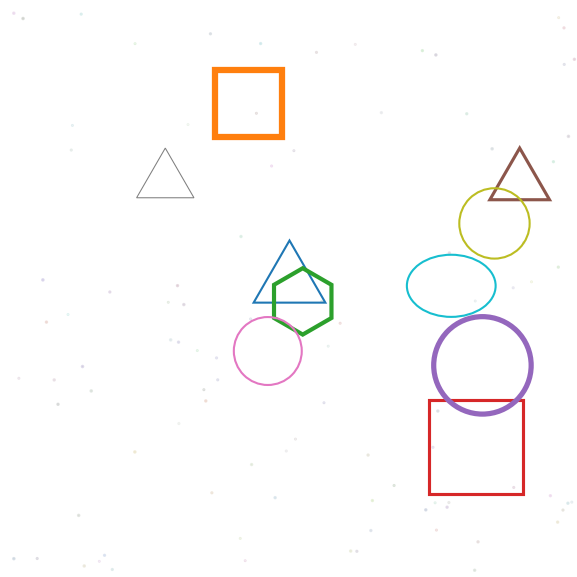[{"shape": "triangle", "thickness": 1, "radius": 0.36, "center": [0.501, 0.511]}, {"shape": "square", "thickness": 3, "radius": 0.29, "center": [0.431, 0.819]}, {"shape": "hexagon", "thickness": 2, "radius": 0.29, "center": [0.524, 0.477]}, {"shape": "square", "thickness": 1.5, "radius": 0.41, "center": [0.824, 0.224]}, {"shape": "circle", "thickness": 2.5, "radius": 0.42, "center": [0.835, 0.366]}, {"shape": "triangle", "thickness": 1.5, "radius": 0.3, "center": [0.9, 0.683]}, {"shape": "circle", "thickness": 1, "radius": 0.29, "center": [0.464, 0.391]}, {"shape": "triangle", "thickness": 0.5, "radius": 0.29, "center": [0.286, 0.685]}, {"shape": "circle", "thickness": 1, "radius": 0.3, "center": [0.856, 0.612]}, {"shape": "oval", "thickness": 1, "radius": 0.38, "center": [0.781, 0.504]}]